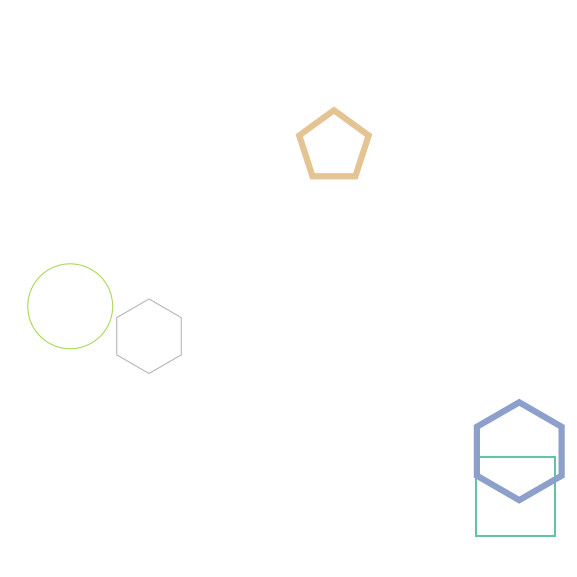[{"shape": "square", "thickness": 1, "radius": 0.34, "center": [0.892, 0.14]}, {"shape": "hexagon", "thickness": 3, "radius": 0.42, "center": [0.899, 0.218]}, {"shape": "circle", "thickness": 0.5, "radius": 0.37, "center": [0.122, 0.469]}, {"shape": "pentagon", "thickness": 3, "radius": 0.32, "center": [0.578, 0.745]}, {"shape": "hexagon", "thickness": 0.5, "radius": 0.32, "center": [0.258, 0.417]}]